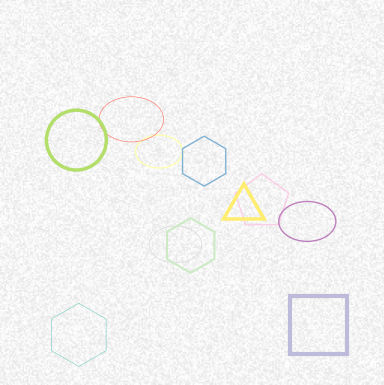[{"shape": "hexagon", "thickness": 0.5, "radius": 0.41, "center": [0.205, 0.13]}, {"shape": "oval", "thickness": 1, "radius": 0.31, "center": [0.413, 0.606]}, {"shape": "square", "thickness": 3, "radius": 0.37, "center": [0.828, 0.156]}, {"shape": "oval", "thickness": 0.5, "radius": 0.42, "center": [0.341, 0.69]}, {"shape": "hexagon", "thickness": 1, "radius": 0.32, "center": [0.53, 0.581]}, {"shape": "circle", "thickness": 2.5, "radius": 0.39, "center": [0.198, 0.636]}, {"shape": "pentagon", "thickness": 1, "radius": 0.36, "center": [0.68, 0.476]}, {"shape": "oval", "thickness": 0.5, "radius": 0.34, "center": [0.456, 0.365]}, {"shape": "oval", "thickness": 1, "radius": 0.37, "center": [0.798, 0.425]}, {"shape": "hexagon", "thickness": 1.5, "radius": 0.36, "center": [0.495, 0.362]}, {"shape": "triangle", "thickness": 2.5, "radius": 0.3, "center": [0.633, 0.462]}]